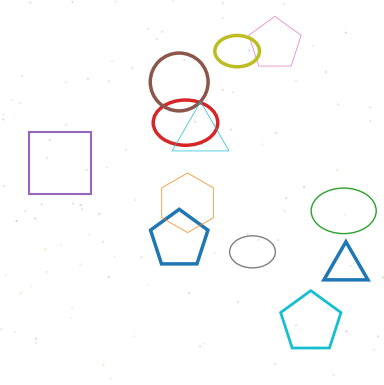[{"shape": "pentagon", "thickness": 2.5, "radius": 0.39, "center": [0.466, 0.378]}, {"shape": "triangle", "thickness": 2.5, "radius": 0.33, "center": [0.899, 0.306]}, {"shape": "hexagon", "thickness": 0.5, "radius": 0.39, "center": [0.487, 0.473]}, {"shape": "oval", "thickness": 1, "radius": 0.42, "center": [0.893, 0.452]}, {"shape": "oval", "thickness": 2.5, "radius": 0.42, "center": [0.482, 0.681]}, {"shape": "square", "thickness": 1.5, "radius": 0.4, "center": [0.155, 0.577]}, {"shape": "circle", "thickness": 2.5, "radius": 0.38, "center": [0.465, 0.787]}, {"shape": "pentagon", "thickness": 0.5, "radius": 0.36, "center": [0.714, 0.886]}, {"shape": "oval", "thickness": 1, "radius": 0.3, "center": [0.656, 0.346]}, {"shape": "oval", "thickness": 2.5, "radius": 0.29, "center": [0.616, 0.867]}, {"shape": "triangle", "thickness": 0.5, "radius": 0.43, "center": [0.521, 0.651]}, {"shape": "pentagon", "thickness": 2, "radius": 0.41, "center": [0.807, 0.163]}]